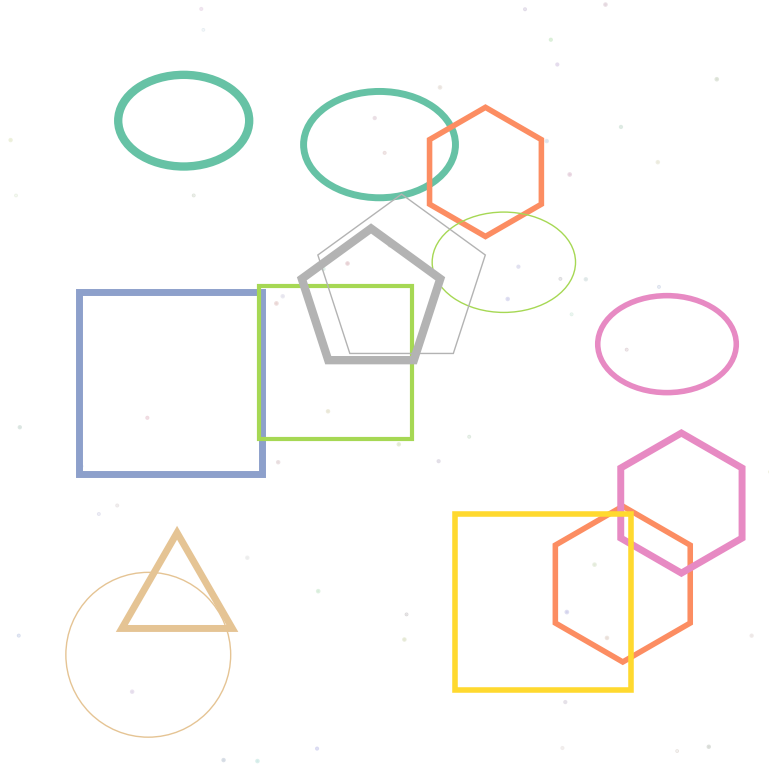[{"shape": "oval", "thickness": 2.5, "radius": 0.49, "center": [0.493, 0.812]}, {"shape": "oval", "thickness": 3, "radius": 0.43, "center": [0.239, 0.843]}, {"shape": "hexagon", "thickness": 2, "radius": 0.51, "center": [0.809, 0.241]}, {"shape": "hexagon", "thickness": 2, "radius": 0.42, "center": [0.63, 0.777]}, {"shape": "square", "thickness": 2.5, "radius": 0.59, "center": [0.221, 0.503]}, {"shape": "oval", "thickness": 2, "radius": 0.45, "center": [0.866, 0.553]}, {"shape": "hexagon", "thickness": 2.5, "radius": 0.45, "center": [0.885, 0.347]}, {"shape": "square", "thickness": 1.5, "radius": 0.5, "center": [0.435, 0.529]}, {"shape": "oval", "thickness": 0.5, "radius": 0.47, "center": [0.654, 0.659]}, {"shape": "square", "thickness": 2, "radius": 0.57, "center": [0.705, 0.218]}, {"shape": "triangle", "thickness": 2.5, "radius": 0.41, "center": [0.23, 0.225]}, {"shape": "circle", "thickness": 0.5, "radius": 0.54, "center": [0.193, 0.15]}, {"shape": "pentagon", "thickness": 3, "radius": 0.47, "center": [0.482, 0.609]}, {"shape": "pentagon", "thickness": 0.5, "radius": 0.57, "center": [0.522, 0.633]}]